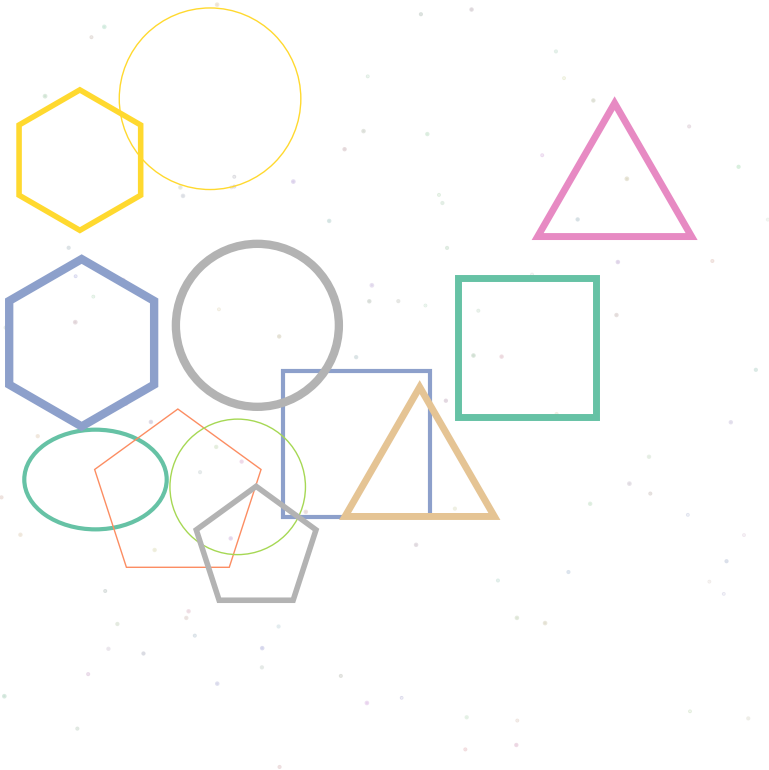[{"shape": "square", "thickness": 2.5, "radius": 0.45, "center": [0.684, 0.549]}, {"shape": "oval", "thickness": 1.5, "radius": 0.46, "center": [0.124, 0.377]}, {"shape": "pentagon", "thickness": 0.5, "radius": 0.57, "center": [0.231, 0.355]}, {"shape": "hexagon", "thickness": 3, "radius": 0.54, "center": [0.106, 0.555]}, {"shape": "square", "thickness": 1.5, "radius": 0.48, "center": [0.464, 0.423]}, {"shape": "triangle", "thickness": 2.5, "radius": 0.58, "center": [0.798, 0.751]}, {"shape": "circle", "thickness": 0.5, "radius": 0.44, "center": [0.309, 0.368]}, {"shape": "circle", "thickness": 0.5, "radius": 0.59, "center": [0.273, 0.872]}, {"shape": "hexagon", "thickness": 2, "radius": 0.46, "center": [0.104, 0.792]}, {"shape": "triangle", "thickness": 2.5, "radius": 0.56, "center": [0.545, 0.385]}, {"shape": "pentagon", "thickness": 2, "radius": 0.41, "center": [0.333, 0.287]}, {"shape": "circle", "thickness": 3, "radius": 0.53, "center": [0.334, 0.577]}]